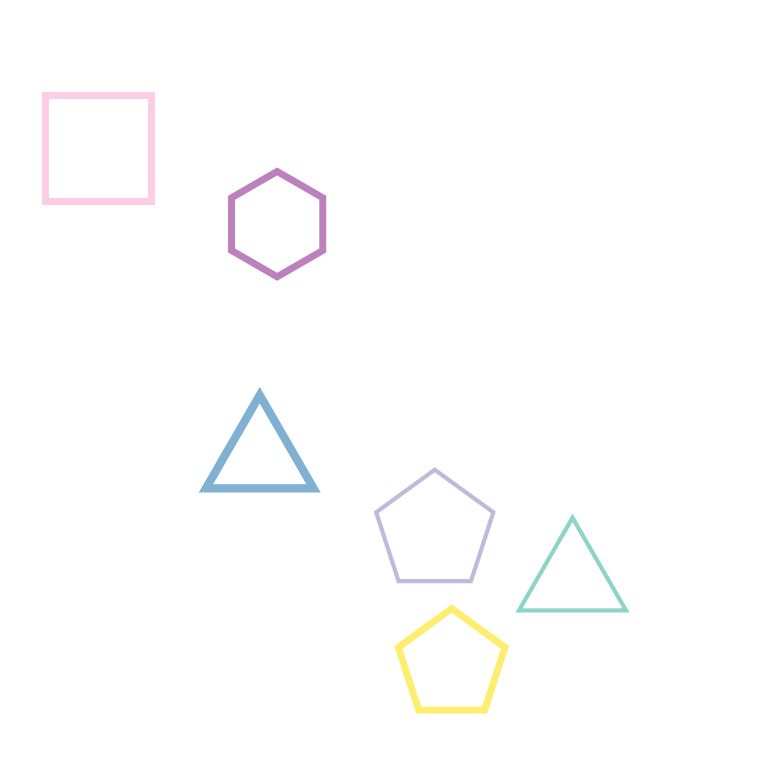[{"shape": "triangle", "thickness": 1.5, "radius": 0.4, "center": [0.743, 0.247]}, {"shape": "pentagon", "thickness": 1.5, "radius": 0.4, "center": [0.565, 0.31]}, {"shape": "triangle", "thickness": 3, "radius": 0.4, "center": [0.337, 0.406]}, {"shape": "square", "thickness": 2.5, "radius": 0.34, "center": [0.127, 0.807]}, {"shape": "hexagon", "thickness": 2.5, "radius": 0.34, "center": [0.36, 0.709]}, {"shape": "pentagon", "thickness": 2.5, "radius": 0.36, "center": [0.587, 0.137]}]